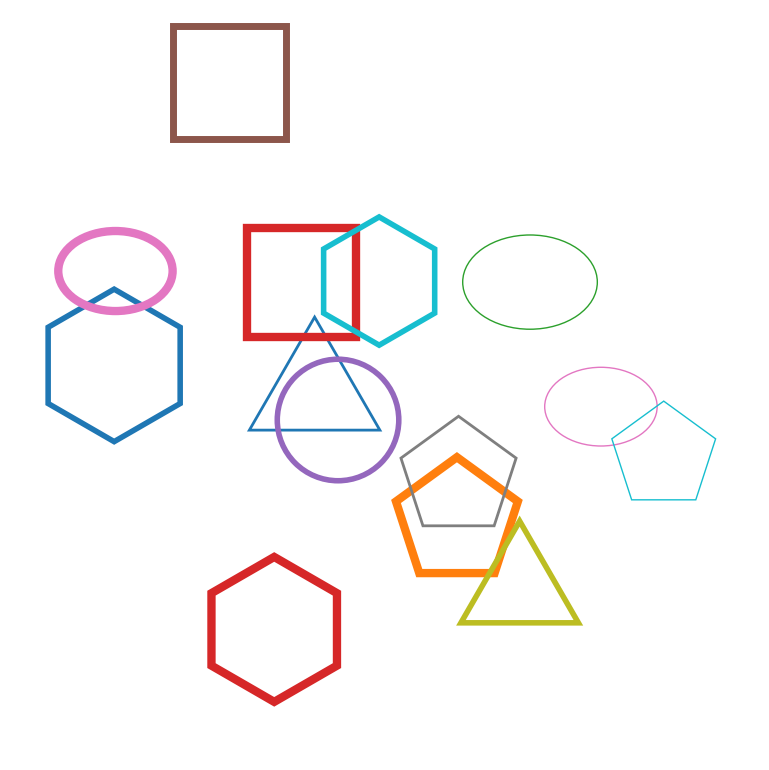[{"shape": "triangle", "thickness": 1, "radius": 0.49, "center": [0.409, 0.49]}, {"shape": "hexagon", "thickness": 2, "radius": 0.49, "center": [0.148, 0.525]}, {"shape": "pentagon", "thickness": 3, "radius": 0.42, "center": [0.593, 0.323]}, {"shape": "oval", "thickness": 0.5, "radius": 0.44, "center": [0.688, 0.634]}, {"shape": "square", "thickness": 3, "radius": 0.35, "center": [0.392, 0.633]}, {"shape": "hexagon", "thickness": 3, "radius": 0.47, "center": [0.356, 0.183]}, {"shape": "circle", "thickness": 2, "radius": 0.39, "center": [0.439, 0.455]}, {"shape": "square", "thickness": 2.5, "radius": 0.37, "center": [0.298, 0.893]}, {"shape": "oval", "thickness": 0.5, "radius": 0.37, "center": [0.78, 0.472]}, {"shape": "oval", "thickness": 3, "radius": 0.37, "center": [0.15, 0.648]}, {"shape": "pentagon", "thickness": 1, "radius": 0.39, "center": [0.596, 0.381]}, {"shape": "triangle", "thickness": 2, "radius": 0.44, "center": [0.675, 0.235]}, {"shape": "hexagon", "thickness": 2, "radius": 0.42, "center": [0.492, 0.635]}, {"shape": "pentagon", "thickness": 0.5, "radius": 0.35, "center": [0.862, 0.408]}]